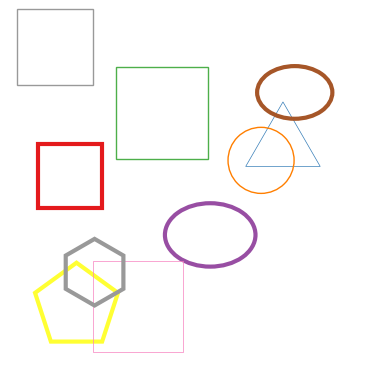[{"shape": "square", "thickness": 3, "radius": 0.42, "center": [0.182, 0.543]}, {"shape": "triangle", "thickness": 0.5, "radius": 0.56, "center": [0.735, 0.624]}, {"shape": "square", "thickness": 1, "radius": 0.6, "center": [0.421, 0.708]}, {"shape": "oval", "thickness": 3, "radius": 0.59, "center": [0.546, 0.39]}, {"shape": "circle", "thickness": 1, "radius": 0.43, "center": [0.678, 0.583]}, {"shape": "pentagon", "thickness": 3, "radius": 0.57, "center": [0.199, 0.204]}, {"shape": "oval", "thickness": 3, "radius": 0.49, "center": [0.766, 0.76]}, {"shape": "square", "thickness": 0.5, "radius": 0.59, "center": [0.358, 0.204]}, {"shape": "hexagon", "thickness": 3, "radius": 0.43, "center": [0.246, 0.293]}, {"shape": "square", "thickness": 1, "radius": 0.49, "center": [0.143, 0.878]}]